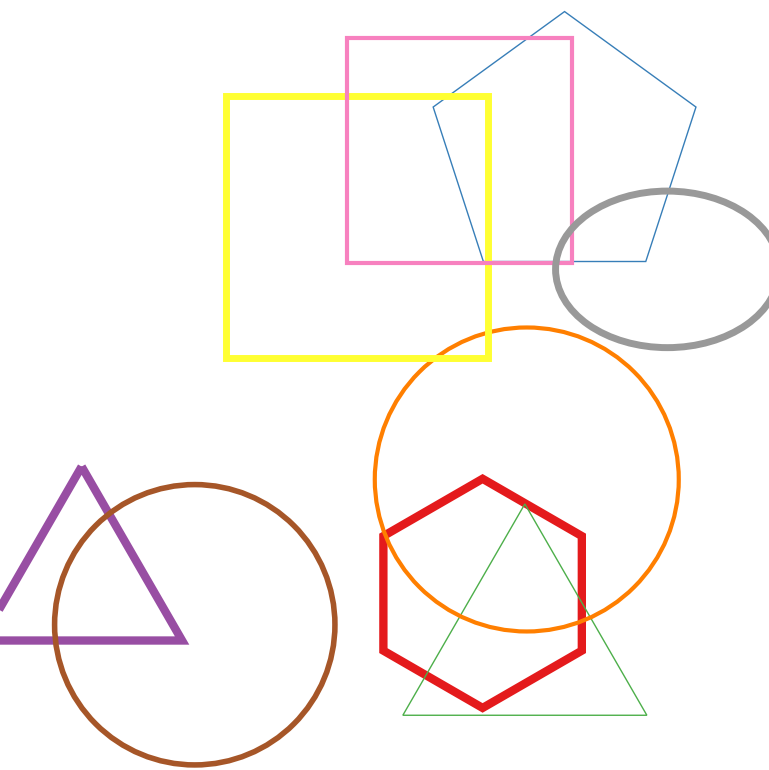[{"shape": "hexagon", "thickness": 3, "radius": 0.74, "center": [0.627, 0.229]}, {"shape": "pentagon", "thickness": 0.5, "radius": 0.9, "center": [0.733, 0.806]}, {"shape": "triangle", "thickness": 0.5, "radius": 0.91, "center": [0.682, 0.163]}, {"shape": "triangle", "thickness": 3, "radius": 0.75, "center": [0.106, 0.243]}, {"shape": "circle", "thickness": 1.5, "radius": 0.99, "center": [0.684, 0.377]}, {"shape": "square", "thickness": 2.5, "radius": 0.85, "center": [0.464, 0.705]}, {"shape": "circle", "thickness": 2, "radius": 0.91, "center": [0.253, 0.189]}, {"shape": "square", "thickness": 1.5, "radius": 0.73, "center": [0.596, 0.805]}, {"shape": "oval", "thickness": 2.5, "radius": 0.73, "center": [0.867, 0.65]}]